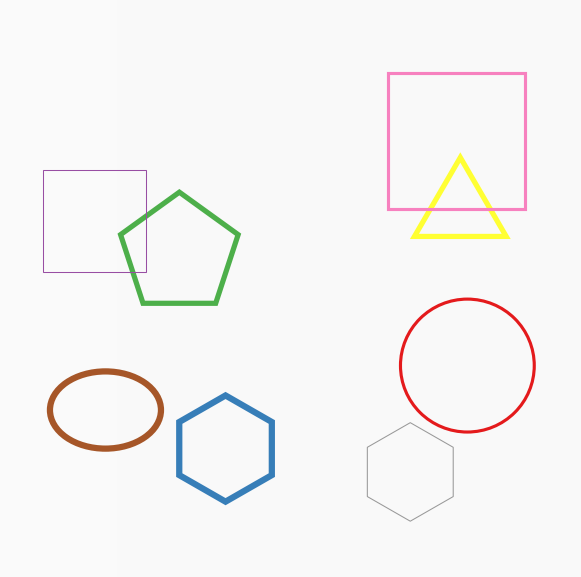[{"shape": "circle", "thickness": 1.5, "radius": 0.58, "center": [0.804, 0.366]}, {"shape": "hexagon", "thickness": 3, "radius": 0.46, "center": [0.388, 0.222]}, {"shape": "pentagon", "thickness": 2.5, "radius": 0.53, "center": [0.309, 0.56]}, {"shape": "square", "thickness": 0.5, "radius": 0.44, "center": [0.163, 0.617]}, {"shape": "triangle", "thickness": 2.5, "radius": 0.46, "center": [0.792, 0.635]}, {"shape": "oval", "thickness": 3, "radius": 0.48, "center": [0.181, 0.289]}, {"shape": "square", "thickness": 1.5, "radius": 0.59, "center": [0.786, 0.755]}, {"shape": "hexagon", "thickness": 0.5, "radius": 0.43, "center": [0.706, 0.182]}]